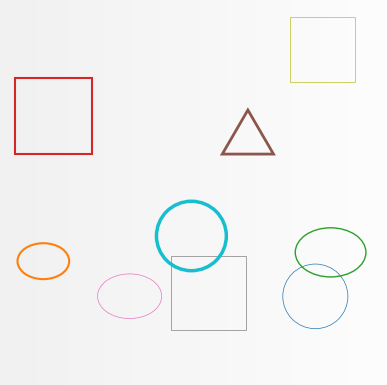[{"shape": "circle", "thickness": 0.5, "radius": 0.42, "center": [0.814, 0.23]}, {"shape": "oval", "thickness": 1.5, "radius": 0.33, "center": [0.112, 0.322]}, {"shape": "oval", "thickness": 1, "radius": 0.46, "center": [0.853, 0.345]}, {"shape": "square", "thickness": 1.5, "radius": 0.49, "center": [0.138, 0.698]}, {"shape": "triangle", "thickness": 2, "radius": 0.38, "center": [0.64, 0.638]}, {"shape": "oval", "thickness": 0.5, "radius": 0.41, "center": [0.335, 0.231]}, {"shape": "square", "thickness": 0.5, "radius": 0.48, "center": [0.538, 0.238]}, {"shape": "square", "thickness": 0.5, "radius": 0.42, "center": [0.832, 0.873]}, {"shape": "circle", "thickness": 2.5, "radius": 0.45, "center": [0.494, 0.387]}]